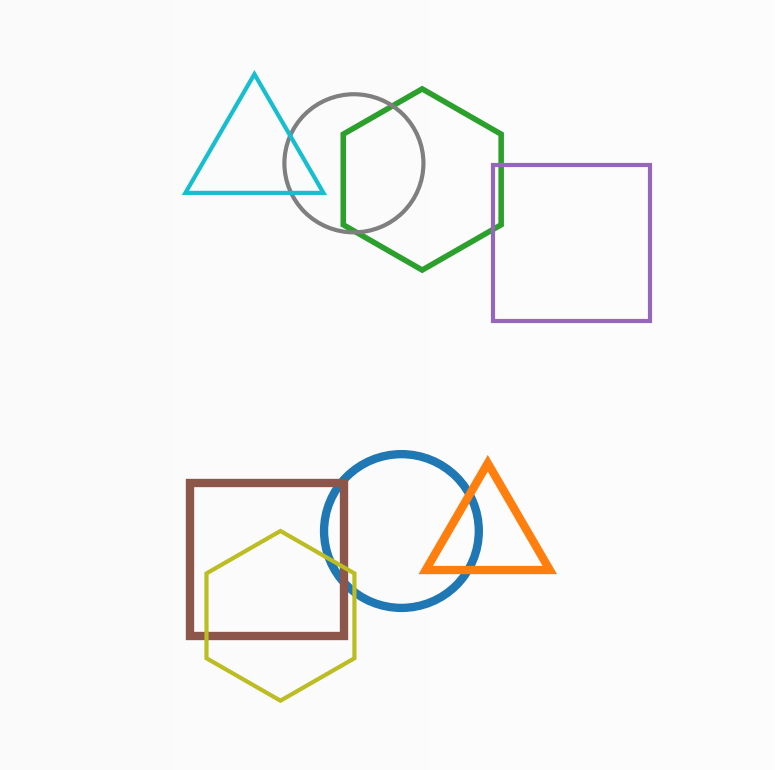[{"shape": "circle", "thickness": 3, "radius": 0.5, "center": [0.518, 0.31]}, {"shape": "triangle", "thickness": 3, "radius": 0.46, "center": [0.629, 0.306]}, {"shape": "hexagon", "thickness": 2, "radius": 0.59, "center": [0.545, 0.767]}, {"shape": "square", "thickness": 1.5, "radius": 0.51, "center": [0.738, 0.685]}, {"shape": "square", "thickness": 3, "radius": 0.5, "center": [0.344, 0.273]}, {"shape": "circle", "thickness": 1.5, "radius": 0.45, "center": [0.457, 0.788]}, {"shape": "hexagon", "thickness": 1.5, "radius": 0.55, "center": [0.362, 0.2]}, {"shape": "triangle", "thickness": 1.5, "radius": 0.51, "center": [0.328, 0.801]}]